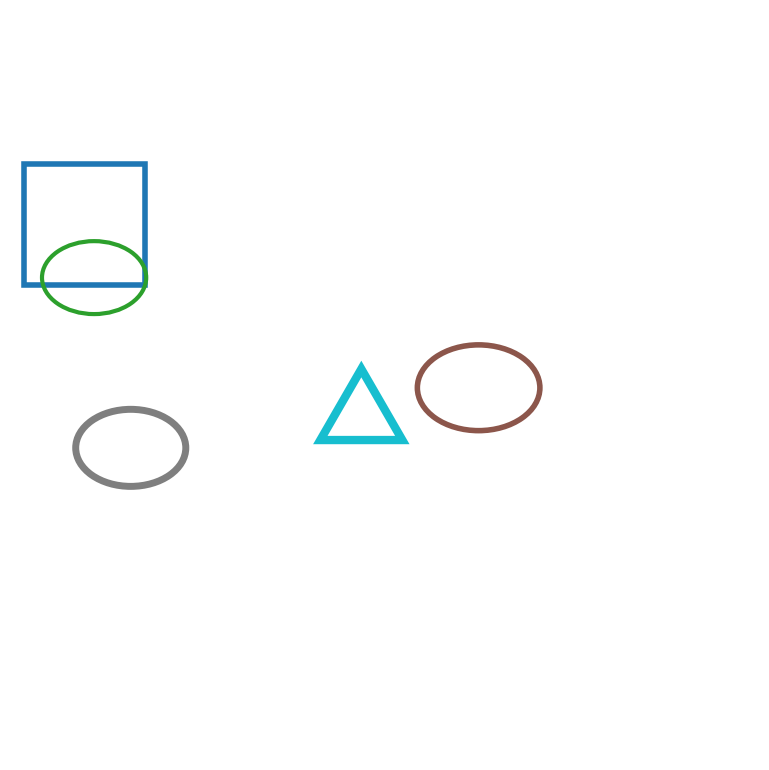[{"shape": "square", "thickness": 2, "radius": 0.39, "center": [0.11, 0.708]}, {"shape": "oval", "thickness": 1.5, "radius": 0.34, "center": [0.122, 0.639]}, {"shape": "oval", "thickness": 2, "radius": 0.4, "center": [0.622, 0.496]}, {"shape": "oval", "thickness": 2.5, "radius": 0.36, "center": [0.17, 0.418]}, {"shape": "triangle", "thickness": 3, "radius": 0.31, "center": [0.469, 0.459]}]